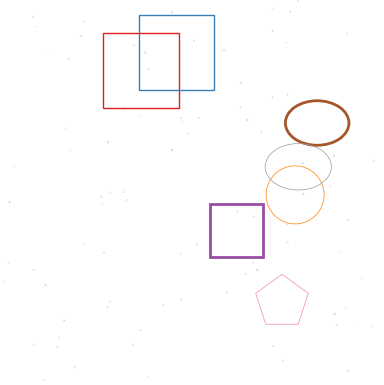[{"shape": "square", "thickness": 1, "radius": 0.49, "center": [0.366, 0.817]}, {"shape": "square", "thickness": 1, "radius": 0.48, "center": [0.458, 0.863]}, {"shape": "square", "thickness": 2, "radius": 0.35, "center": [0.614, 0.402]}, {"shape": "circle", "thickness": 0.5, "radius": 0.38, "center": [0.766, 0.494]}, {"shape": "oval", "thickness": 2, "radius": 0.41, "center": [0.824, 0.681]}, {"shape": "pentagon", "thickness": 0.5, "radius": 0.36, "center": [0.732, 0.216]}, {"shape": "oval", "thickness": 0.5, "radius": 0.43, "center": [0.775, 0.567]}]